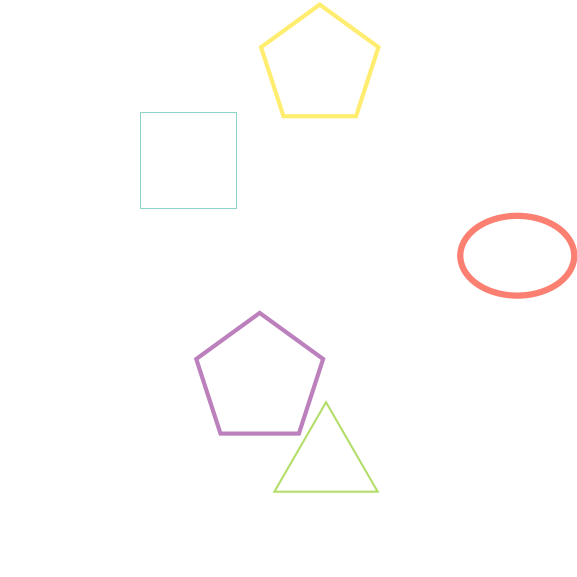[{"shape": "square", "thickness": 0.5, "radius": 0.41, "center": [0.326, 0.722]}, {"shape": "oval", "thickness": 3, "radius": 0.49, "center": [0.896, 0.556]}, {"shape": "triangle", "thickness": 1, "radius": 0.52, "center": [0.565, 0.199]}, {"shape": "pentagon", "thickness": 2, "radius": 0.58, "center": [0.45, 0.342]}, {"shape": "pentagon", "thickness": 2, "radius": 0.53, "center": [0.554, 0.884]}]